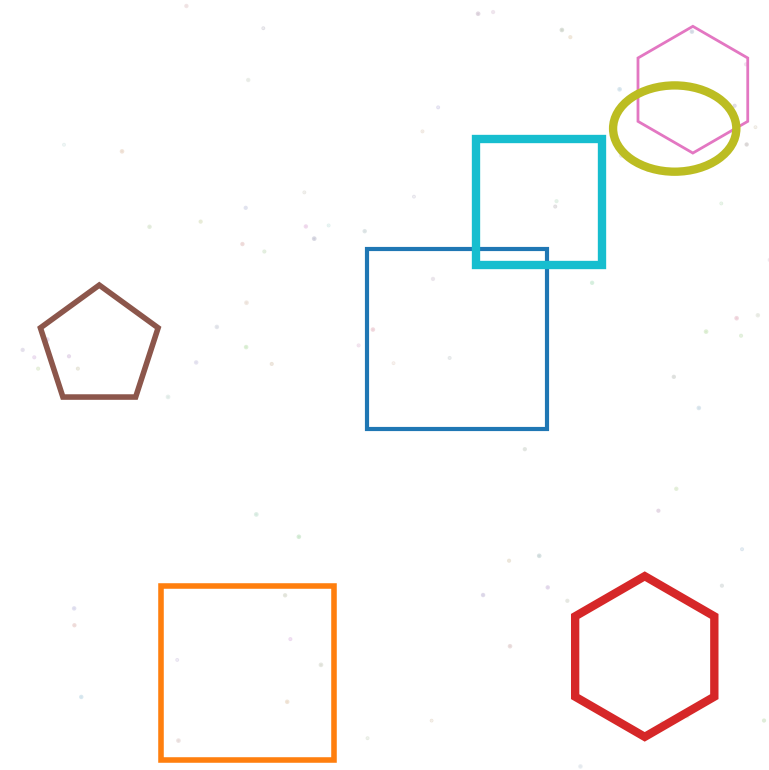[{"shape": "square", "thickness": 1.5, "radius": 0.58, "center": [0.594, 0.56]}, {"shape": "square", "thickness": 2, "radius": 0.56, "center": [0.321, 0.126]}, {"shape": "hexagon", "thickness": 3, "radius": 0.52, "center": [0.837, 0.147]}, {"shape": "pentagon", "thickness": 2, "radius": 0.4, "center": [0.129, 0.549]}, {"shape": "hexagon", "thickness": 1, "radius": 0.41, "center": [0.9, 0.884]}, {"shape": "oval", "thickness": 3, "radius": 0.4, "center": [0.876, 0.833]}, {"shape": "square", "thickness": 3, "radius": 0.41, "center": [0.7, 0.738]}]